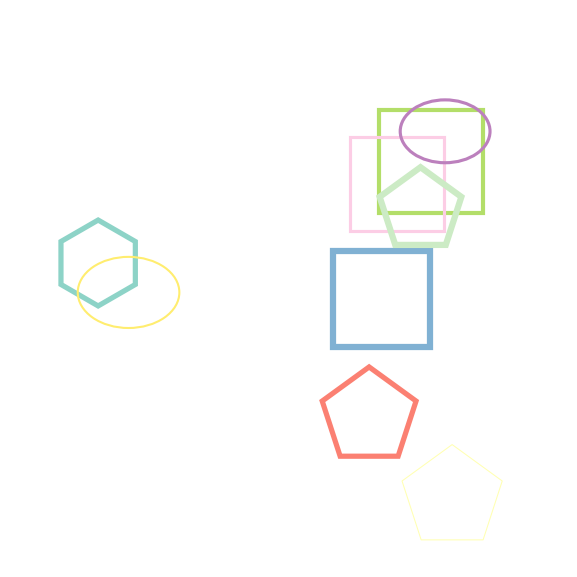[{"shape": "hexagon", "thickness": 2.5, "radius": 0.37, "center": [0.17, 0.544]}, {"shape": "pentagon", "thickness": 0.5, "radius": 0.46, "center": [0.783, 0.138]}, {"shape": "pentagon", "thickness": 2.5, "radius": 0.43, "center": [0.639, 0.278]}, {"shape": "square", "thickness": 3, "radius": 0.42, "center": [0.661, 0.482]}, {"shape": "square", "thickness": 2, "radius": 0.45, "center": [0.746, 0.72]}, {"shape": "square", "thickness": 1.5, "radius": 0.41, "center": [0.687, 0.68]}, {"shape": "oval", "thickness": 1.5, "radius": 0.39, "center": [0.771, 0.772]}, {"shape": "pentagon", "thickness": 3, "radius": 0.37, "center": [0.728, 0.635]}, {"shape": "oval", "thickness": 1, "radius": 0.44, "center": [0.223, 0.493]}]